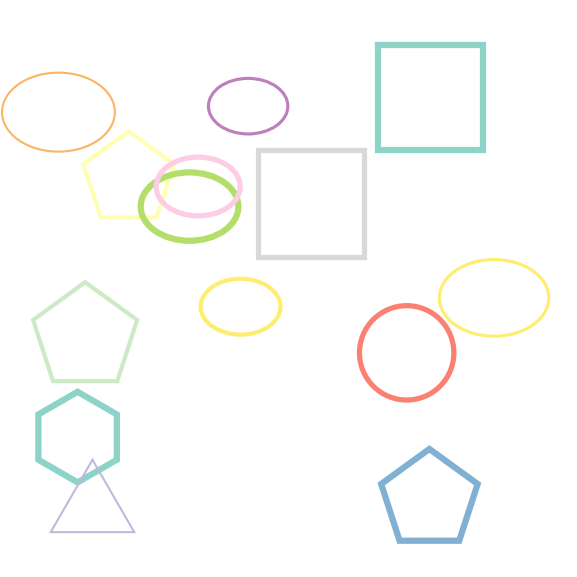[{"shape": "hexagon", "thickness": 3, "radius": 0.39, "center": [0.134, 0.242]}, {"shape": "square", "thickness": 3, "radius": 0.46, "center": [0.746, 0.83]}, {"shape": "pentagon", "thickness": 2, "radius": 0.41, "center": [0.223, 0.689]}, {"shape": "triangle", "thickness": 1, "radius": 0.42, "center": [0.16, 0.119]}, {"shape": "circle", "thickness": 2.5, "radius": 0.41, "center": [0.704, 0.388]}, {"shape": "pentagon", "thickness": 3, "radius": 0.44, "center": [0.744, 0.134]}, {"shape": "oval", "thickness": 1, "radius": 0.49, "center": [0.101, 0.805]}, {"shape": "oval", "thickness": 3, "radius": 0.42, "center": [0.328, 0.641]}, {"shape": "oval", "thickness": 2.5, "radius": 0.36, "center": [0.343, 0.676]}, {"shape": "square", "thickness": 2.5, "radius": 0.46, "center": [0.539, 0.647]}, {"shape": "oval", "thickness": 1.5, "radius": 0.34, "center": [0.43, 0.815]}, {"shape": "pentagon", "thickness": 2, "radius": 0.47, "center": [0.147, 0.416]}, {"shape": "oval", "thickness": 1.5, "radius": 0.47, "center": [0.856, 0.483]}, {"shape": "oval", "thickness": 2, "radius": 0.35, "center": [0.417, 0.468]}]